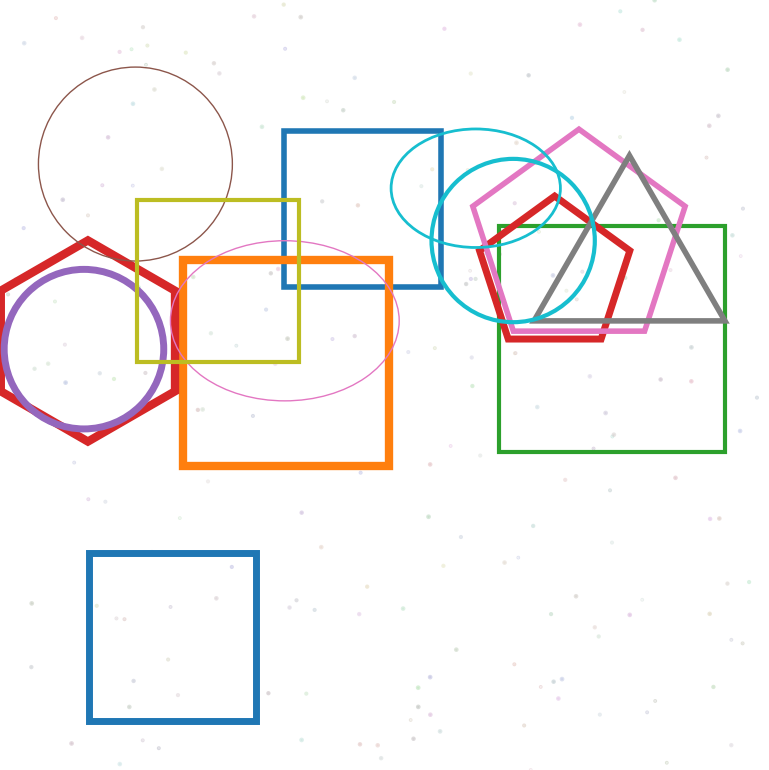[{"shape": "square", "thickness": 2.5, "radius": 0.54, "center": [0.224, 0.172]}, {"shape": "square", "thickness": 2, "radius": 0.51, "center": [0.47, 0.728]}, {"shape": "square", "thickness": 3, "radius": 0.67, "center": [0.372, 0.529]}, {"shape": "square", "thickness": 1.5, "radius": 0.73, "center": [0.794, 0.56]}, {"shape": "pentagon", "thickness": 2.5, "radius": 0.51, "center": [0.72, 0.643]}, {"shape": "hexagon", "thickness": 3, "radius": 0.65, "center": [0.114, 0.557]}, {"shape": "circle", "thickness": 2.5, "radius": 0.52, "center": [0.109, 0.547]}, {"shape": "circle", "thickness": 0.5, "radius": 0.63, "center": [0.176, 0.787]}, {"shape": "pentagon", "thickness": 2, "radius": 0.72, "center": [0.752, 0.687]}, {"shape": "oval", "thickness": 0.5, "radius": 0.74, "center": [0.37, 0.583]}, {"shape": "triangle", "thickness": 2, "radius": 0.72, "center": [0.817, 0.655]}, {"shape": "square", "thickness": 1.5, "radius": 0.53, "center": [0.283, 0.635]}, {"shape": "circle", "thickness": 1.5, "radius": 0.53, "center": [0.666, 0.688]}, {"shape": "oval", "thickness": 1, "radius": 0.55, "center": [0.618, 0.756]}]